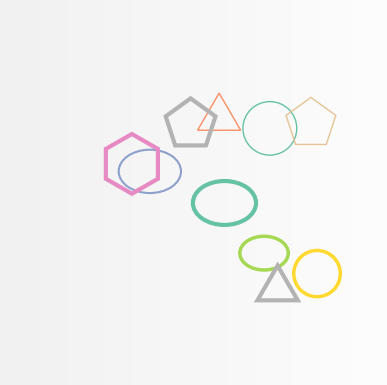[{"shape": "oval", "thickness": 3, "radius": 0.41, "center": [0.579, 0.473]}, {"shape": "circle", "thickness": 1, "radius": 0.35, "center": [0.696, 0.667]}, {"shape": "triangle", "thickness": 1, "radius": 0.32, "center": [0.566, 0.694]}, {"shape": "oval", "thickness": 1.5, "radius": 0.4, "center": [0.387, 0.555]}, {"shape": "hexagon", "thickness": 3, "radius": 0.39, "center": [0.34, 0.574]}, {"shape": "oval", "thickness": 2.5, "radius": 0.31, "center": [0.681, 0.342]}, {"shape": "circle", "thickness": 2.5, "radius": 0.3, "center": [0.818, 0.289]}, {"shape": "pentagon", "thickness": 1, "radius": 0.34, "center": [0.802, 0.679]}, {"shape": "triangle", "thickness": 3, "radius": 0.3, "center": [0.716, 0.25]}, {"shape": "pentagon", "thickness": 3, "radius": 0.34, "center": [0.492, 0.677]}]